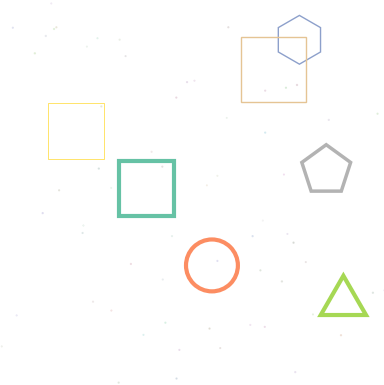[{"shape": "square", "thickness": 3, "radius": 0.35, "center": [0.381, 0.51]}, {"shape": "circle", "thickness": 3, "radius": 0.34, "center": [0.551, 0.311]}, {"shape": "hexagon", "thickness": 1, "radius": 0.32, "center": [0.778, 0.897]}, {"shape": "triangle", "thickness": 3, "radius": 0.34, "center": [0.892, 0.216]}, {"shape": "square", "thickness": 0.5, "radius": 0.37, "center": [0.198, 0.66]}, {"shape": "square", "thickness": 1, "radius": 0.42, "center": [0.71, 0.819]}, {"shape": "pentagon", "thickness": 2.5, "radius": 0.33, "center": [0.847, 0.557]}]